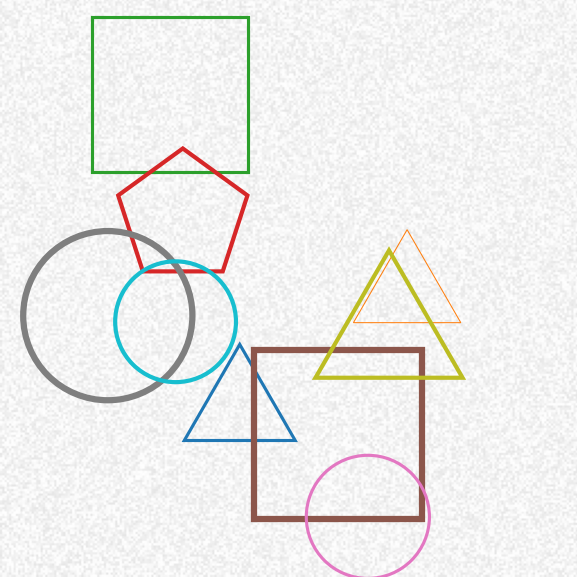[{"shape": "triangle", "thickness": 1.5, "radius": 0.55, "center": [0.415, 0.292]}, {"shape": "triangle", "thickness": 0.5, "radius": 0.54, "center": [0.705, 0.494]}, {"shape": "square", "thickness": 1.5, "radius": 0.67, "center": [0.294, 0.835]}, {"shape": "pentagon", "thickness": 2, "radius": 0.59, "center": [0.317, 0.624]}, {"shape": "square", "thickness": 3, "radius": 0.73, "center": [0.585, 0.247]}, {"shape": "circle", "thickness": 1.5, "radius": 0.53, "center": [0.637, 0.104]}, {"shape": "circle", "thickness": 3, "radius": 0.73, "center": [0.187, 0.453]}, {"shape": "triangle", "thickness": 2, "radius": 0.74, "center": [0.674, 0.419]}, {"shape": "circle", "thickness": 2, "radius": 0.52, "center": [0.304, 0.442]}]